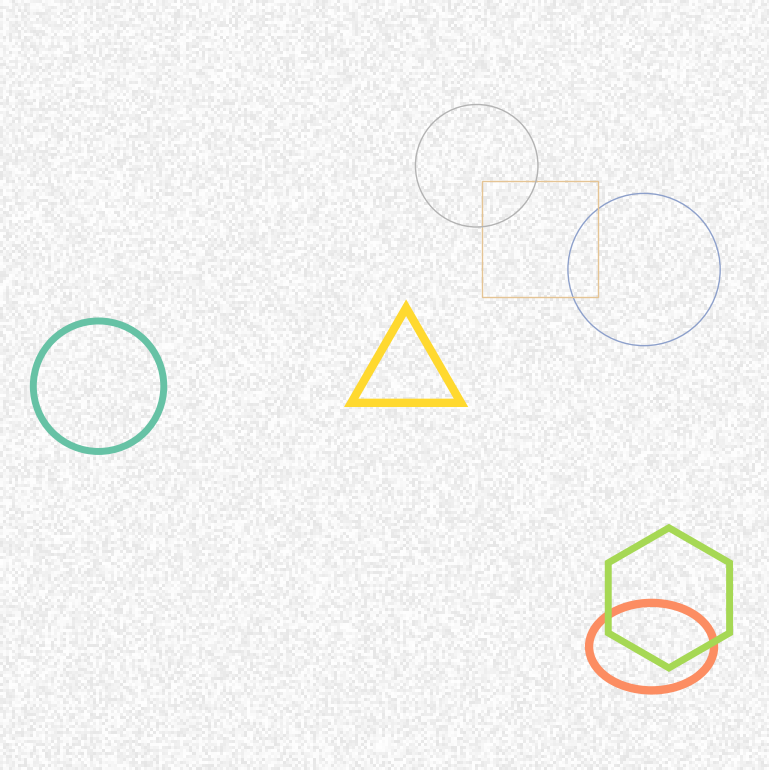[{"shape": "circle", "thickness": 2.5, "radius": 0.42, "center": [0.128, 0.498]}, {"shape": "oval", "thickness": 3, "radius": 0.41, "center": [0.846, 0.16]}, {"shape": "circle", "thickness": 0.5, "radius": 0.49, "center": [0.836, 0.65]}, {"shape": "hexagon", "thickness": 2.5, "radius": 0.45, "center": [0.869, 0.224]}, {"shape": "triangle", "thickness": 3, "radius": 0.41, "center": [0.527, 0.518]}, {"shape": "square", "thickness": 0.5, "radius": 0.38, "center": [0.701, 0.689]}, {"shape": "circle", "thickness": 0.5, "radius": 0.4, "center": [0.619, 0.785]}]